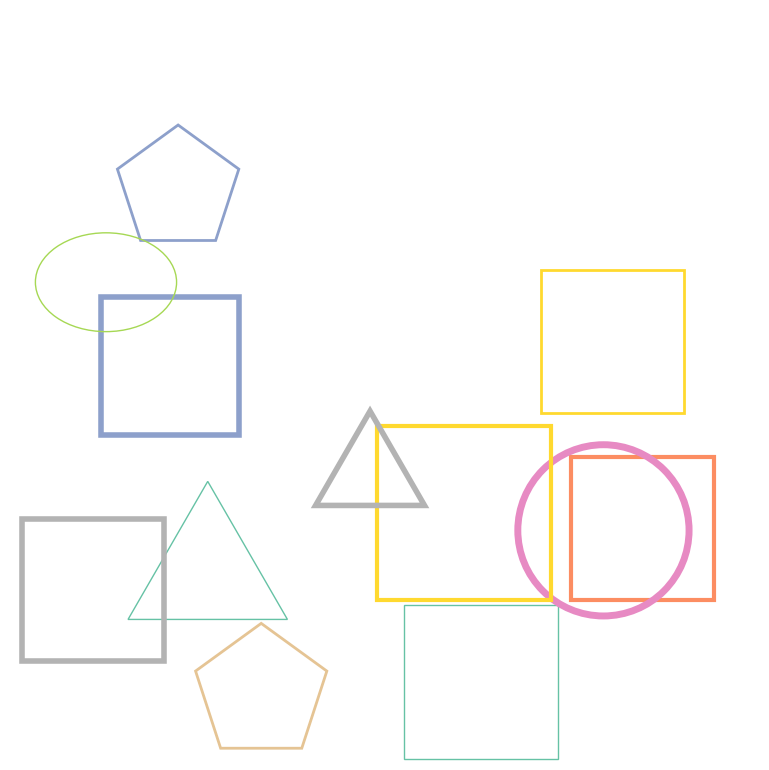[{"shape": "square", "thickness": 0.5, "radius": 0.5, "center": [0.625, 0.114]}, {"shape": "triangle", "thickness": 0.5, "radius": 0.6, "center": [0.27, 0.255]}, {"shape": "square", "thickness": 1.5, "radius": 0.46, "center": [0.835, 0.314]}, {"shape": "square", "thickness": 2, "radius": 0.45, "center": [0.22, 0.525]}, {"shape": "pentagon", "thickness": 1, "radius": 0.41, "center": [0.231, 0.755]}, {"shape": "circle", "thickness": 2.5, "radius": 0.56, "center": [0.784, 0.311]}, {"shape": "oval", "thickness": 0.5, "radius": 0.46, "center": [0.138, 0.633]}, {"shape": "square", "thickness": 1.5, "radius": 0.56, "center": [0.603, 0.334]}, {"shape": "square", "thickness": 1, "radius": 0.46, "center": [0.796, 0.556]}, {"shape": "pentagon", "thickness": 1, "radius": 0.45, "center": [0.339, 0.101]}, {"shape": "square", "thickness": 2, "radius": 0.46, "center": [0.12, 0.233]}, {"shape": "triangle", "thickness": 2, "radius": 0.41, "center": [0.481, 0.384]}]